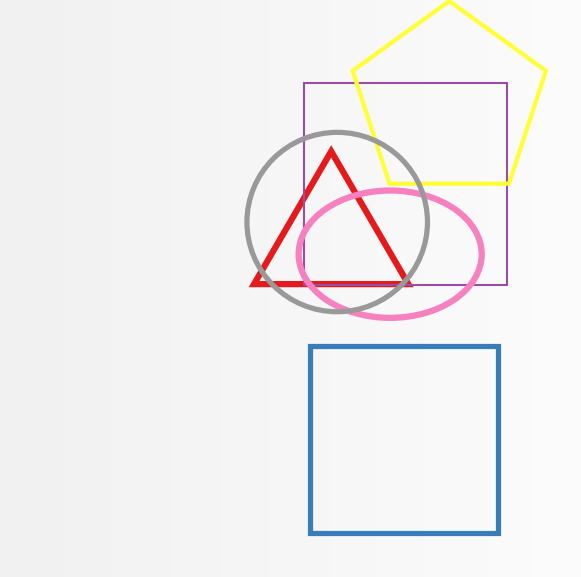[{"shape": "triangle", "thickness": 3, "radius": 0.77, "center": [0.57, 0.584]}, {"shape": "square", "thickness": 2.5, "radius": 0.81, "center": [0.694, 0.238]}, {"shape": "square", "thickness": 1, "radius": 0.87, "center": [0.698, 0.68]}, {"shape": "pentagon", "thickness": 2, "radius": 0.87, "center": [0.773, 0.822]}, {"shape": "oval", "thickness": 3, "radius": 0.79, "center": [0.671, 0.559]}, {"shape": "circle", "thickness": 2.5, "radius": 0.78, "center": [0.58, 0.615]}]